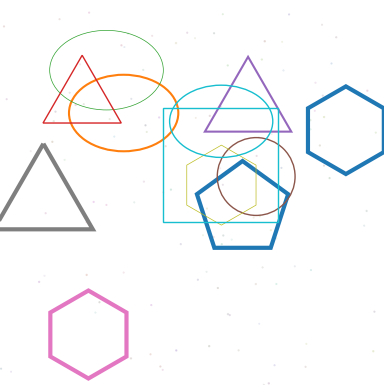[{"shape": "pentagon", "thickness": 3, "radius": 0.62, "center": [0.63, 0.457]}, {"shape": "hexagon", "thickness": 3, "radius": 0.57, "center": [0.898, 0.662]}, {"shape": "oval", "thickness": 1.5, "radius": 0.71, "center": [0.321, 0.706]}, {"shape": "oval", "thickness": 0.5, "radius": 0.74, "center": [0.277, 0.818]}, {"shape": "triangle", "thickness": 1, "radius": 0.59, "center": [0.213, 0.739]}, {"shape": "triangle", "thickness": 1.5, "radius": 0.65, "center": [0.644, 0.723]}, {"shape": "circle", "thickness": 1, "radius": 0.51, "center": [0.665, 0.542]}, {"shape": "hexagon", "thickness": 3, "radius": 0.57, "center": [0.23, 0.131]}, {"shape": "triangle", "thickness": 3, "radius": 0.74, "center": [0.113, 0.478]}, {"shape": "hexagon", "thickness": 0.5, "radius": 0.52, "center": [0.575, 0.519]}, {"shape": "oval", "thickness": 1, "radius": 0.67, "center": [0.575, 0.685]}, {"shape": "square", "thickness": 1, "radius": 0.75, "center": [0.572, 0.571]}]